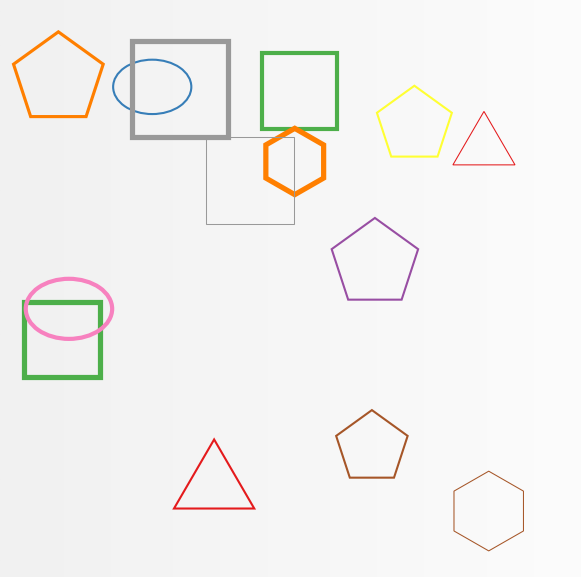[{"shape": "triangle", "thickness": 0.5, "radius": 0.31, "center": [0.833, 0.744]}, {"shape": "triangle", "thickness": 1, "radius": 0.4, "center": [0.368, 0.158]}, {"shape": "oval", "thickness": 1, "radius": 0.34, "center": [0.262, 0.849]}, {"shape": "square", "thickness": 2, "radius": 0.33, "center": [0.515, 0.842]}, {"shape": "square", "thickness": 2.5, "radius": 0.32, "center": [0.107, 0.411]}, {"shape": "pentagon", "thickness": 1, "radius": 0.39, "center": [0.645, 0.544]}, {"shape": "hexagon", "thickness": 2.5, "radius": 0.29, "center": [0.507, 0.72]}, {"shape": "pentagon", "thickness": 1.5, "radius": 0.41, "center": [0.1, 0.863]}, {"shape": "pentagon", "thickness": 1, "radius": 0.34, "center": [0.713, 0.783]}, {"shape": "hexagon", "thickness": 0.5, "radius": 0.35, "center": [0.841, 0.114]}, {"shape": "pentagon", "thickness": 1, "radius": 0.32, "center": [0.64, 0.224]}, {"shape": "oval", "thickness": 2, "radius": 0.37, "center": [0.119, 0.464]}, {"shape": "square", "thickness": 2.5, "radius": 0.41, "center": [0.31, 0.845]}, {"shape": "square", "thickness": 0.5, "radius": 0.38, "center": [0.429, 0.687]}]